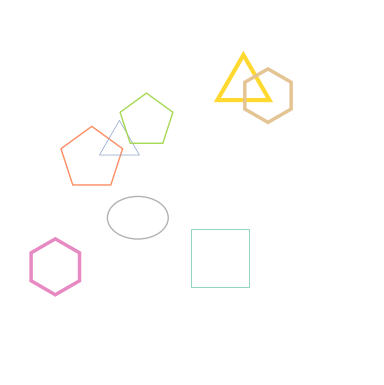[{"shape": "square", "thickness": 0.5, "radius": 0.38, "center": [0.57, 0.329]}, {"shape": "pentagon", "thickness": 1, "radius": 0.42, "center": [0.238, 0.588]}, {"shape": "triangle", "thickness": 0.5, "radius": 0.3, "center": [0.31, 0.627]}, {"shape": "hexagon", "thickness": 2.5, "radius": 0.36, "center": [0.144, 0.307]}, {"shape": "pentagon", "thickness": 1, "radius": 0.36, "center": [0.381, 0.686]}, {"shape": "triangle", "thickness": 3, "radius": 0.39, "center": [0.632, 0.779]}, {"shape": "hexagon", "thickness": 2.5, "radius": 0.35, "center": [0.696, 0.752]}, {"shape": "oval", "thickness": 1, "radius": 0.4, "center": [0.358, 0.434]}]